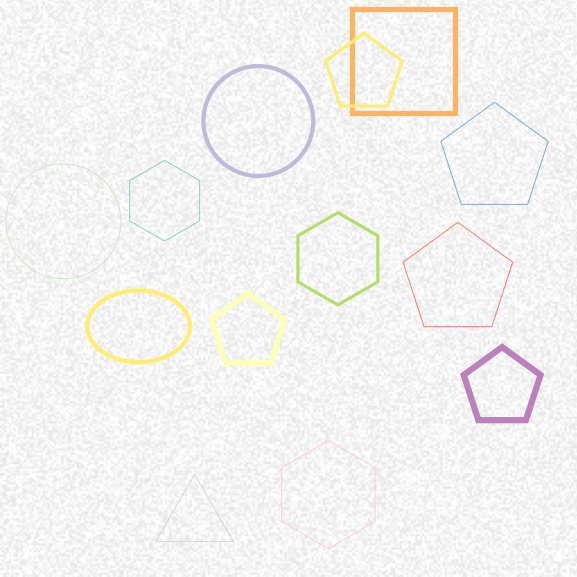[{"shape": "hexagon", "thickness": 0.5, "radius": 0.35, "center": [0.285, 0.652]}, {"shape": "pentagon", "thickness": 2.5, "radius": 0.33, "center": [0.43, 0.425]}, {"shape": "circle", "thickness": 2, "radius": 0.48, "center": [0.447, 0.79]}, {"shape": "pentagon", "thickness": 0.5, "radius": 0.5, "center": [0.793, 0.514]}, {"shape": "pentagon", "thickness": 0.5, "radius": 0.49, "center": [0.856, 0.724]}, {"shape": "square", "thickness": 2.5, "radius": 0.45, "center": [0.699, 0.893]}, {"shape": "hexagon", "thickness": 1.5, "radius": 0.4, "center": [0.585, 0.551]}, {"shape": "hexagon", "thickness": 0.5, "radius": 0.47, "center": [0.569, 0.143]}, {"shape": "triangle", "thickness": 0.5, "radius": 0.39, "center": [0.337, 0.1]}, {"shape": "pentagon", "thickness": 3, "radius": 0.35, "center": [0.869, 0.328]}, {"shape": "circle", "thickness": 0.5, "radius": 0.5, "center": [0.11, 0.616]}, {"shape": "pentagon", "thickness": 1.5, "radius": 0.35, "center": [0.63, 0.872]}, {"shape": "oval", "thickness": 2, "radius": 0.44, "center": [0.24, 0.434]}]